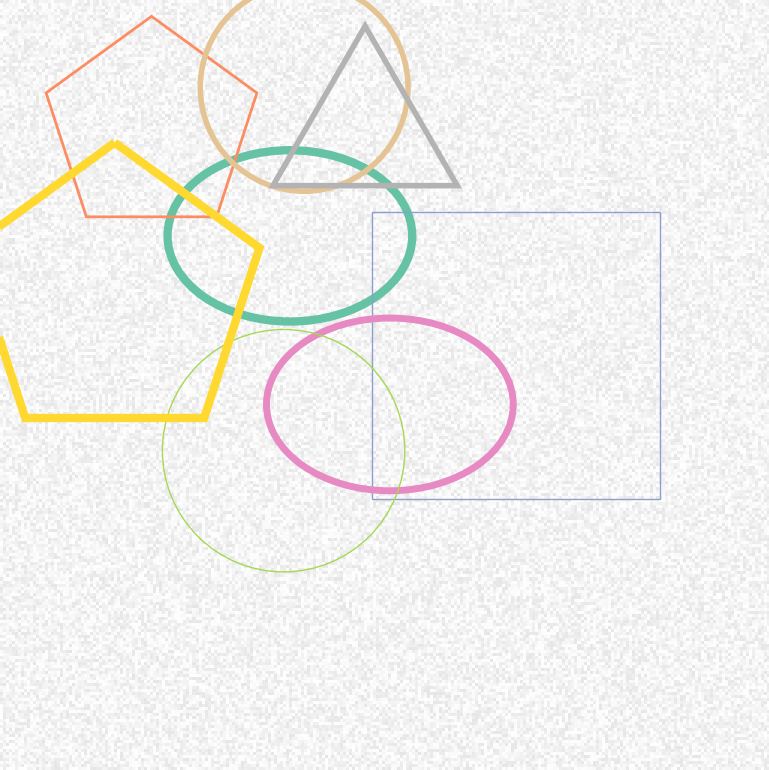[{"shape": "oval", "thickness": 3, "radius": 0.79, "center": [0.376, 0.694]}, {"shape": "pentagon", "thickness": 1, "radius": 0.72, "center": [0.197, 0.835]}, {"shape": "square", "thickness": 0.5, "radius": 0.93, "center": [0.67, 0.538]}, {"shape": "oval", "thickness": 2.5, "radius": 0.8, "center": [0.506, 0.475]}, {"shape": "circle", "thickness": 0.5, "radius": 0.79, "center": [0.368, 0.415]}, {"shape": "pentagon", "thickness": 3, "radius": 0.99, "center": [0.149, 0.617]}, {"shape": "circle", "thickness": 2, "radius": 0.67, "center": [0.395, 0.887]}, {"shape": "triangle", "thickness": 2, "radius": 0.69, "center": [0.474, 0.828]}]